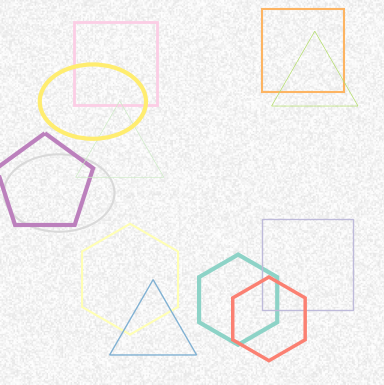[{"shape": "hexagon", "thickness": 3, "radius": 0.59, "center": [0.619, 0.222]}, {"shape": "hexagon", "thickness": 1.5, "radius": 0.72, "center": [0.338, 0.275]}, {"shape": "square", "thickness": 1, "radius": 0.59, "center": [0.798, 0.312]}, {"shape": "hexagon", "thickness": 2.5, "radius": 0.54, "center": [0.699, 0.172]}, {"shape": "triangle", "thickness": 1, "radius": 0.65, "center": [0.398, 0.143]}, {"shape": "square", "thickness": 1.5, "radius": 0.53, "center": [0.788, 0.869]}, {"shape": "triangle", "thickness": 0.5, "radius": 0.65, "center": [0.818, 0.789]}, {"shape": "square", "thickness": 2, "radius": 0.54, "center": [0.3, 0.836]}, {"shape": "oval", "thickness": 1.5, "radius": 0.72, "center": [0.154, 0.499]}, {"shape": "pentagon", "thickness": 3, "radius": 0.66, "center": [0.117, 0.522]}, {"shape": "triangle", "thickness": 0.5, "radius": 0.66, "center": [0.311, 0.606]}, {"shape": "oval", "thickness": 3, "radius": 0.69, "center": [0.241, 0.736]}]